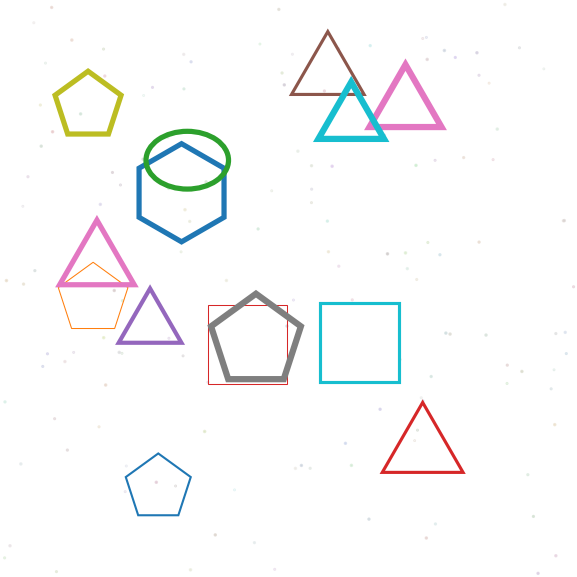[{"shape": "hexagon", "thickness": 2.5, "radius": 0.42, "center": [0.314, 0.665]}, {"shape": "pentagon", "thickness": 1, "radius": 0.3, "center": [0.274, 0.155]}, {"shape": "pentagon", "thickness": 0.5, "radius": 0.32, "center": [0.161, 0.482]}, {"shape": "oval", "thickness": 2.5, "radius": 0.36, "center": [0.324, 0.722]}, {"shape": "square", "thickness": 0.5, "radius": 0.34, "center": [0.428, 0.402]}, {"shape": "triangle", "thickness": 1.5, "radius": 0.4, "center": [0.732, 0.222]}, {"shape": "triangle", "thickness": 2, "radius": 0.31, "center": [0.26, 0.437]}, {"shape": "triangle", "thickness": 1.5, "radius": 0.36, "center": [0.568, 0.872]}, {"shape": "triangle", "thickness": 2.5, "radius": 0.37, "center": [0.168, 0.543]}, {"shape": "triangle", "thickness": 3, "radius": 0.36, "center": [0.702, 0.815]}, {"shape": "pentagon", "thickness": 3, "radius": 0.41, "center": [0.443, 0.409]}, {"shape": "pentagon", "thickness": 2.5, "radius": 0.3, "center": [0.153, 0.816]}, {"shape": "square", "thickness": 1.5, "radius": 0.34, "center": [0.623, 0.405]}, {"shape": "triangle", "thickness": 3, "radius": 0.33, "center": [0.608, 0.791]}]